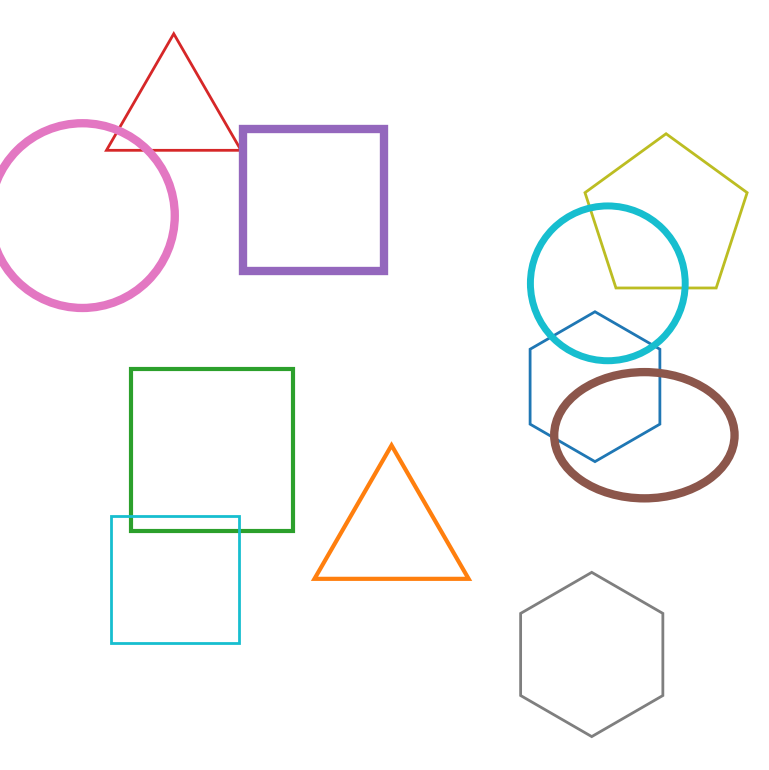[{"shape": "hexagon", "thickness": 1, "radius": 0.49, "center": [0.773, 0.498]}, {"shape": "triangle", "thickness": 1.5, "radius": 0.58, "center": [0.508, 0.306]}, {"shape": "square", "thickness": 1.5, "radius": 0.53, "center": [0.276, 0.415]}, {"shape": "triangle", "thickness": 1, "radius": 0.5, "center": [0.226, 0.855]}, {"shape": "square", "thickness": 3, "radius": 0.46, "center": [0.408, 0.74]}, {"shape": "oval", "thickness": 3, "radius": 0.59, "center": [0.837, 0.435]}, {"shape": "circle", "thickness": 3, "radius": 0.6, "center": [0.107, 0.72]}, {"shape": "hexagon", "thickness": 1, "radius": 0.53, "center": [0.768, 0.15]}, {"shape": "pentagon", "thickness": 1, "radius": 0.55, "center": [0.865, 0.716]}, {"shape": "circle", "thickness": 2.5, "radius": 0.5, "center": [0.789, 0.632]}, {"shape": "square", "thickness": 1, "radius": 0.41, "center": [0.227, 0.247]}]